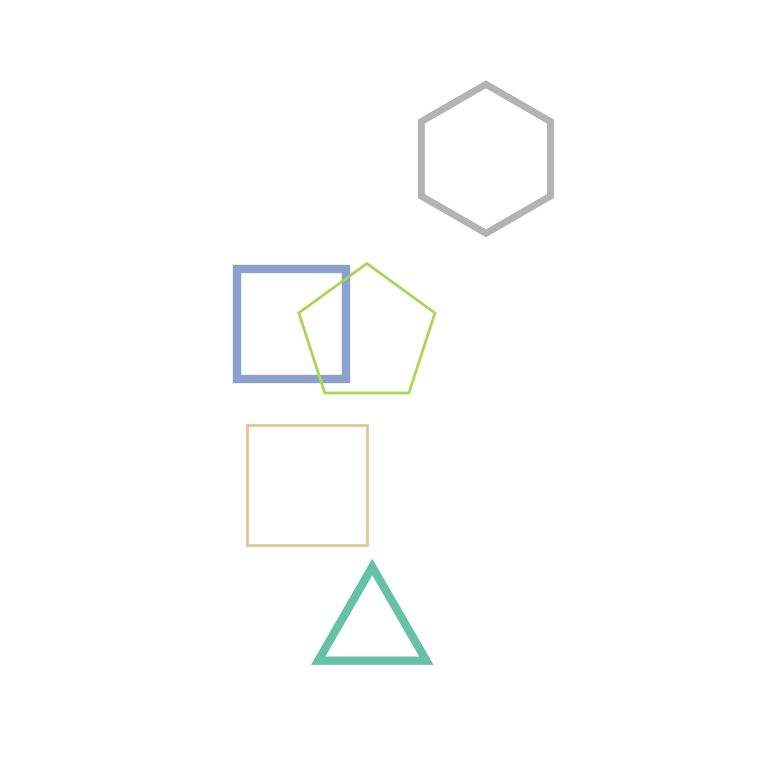[{"shape": "triangle", "thickness": 3, "radius": 0.41, "center": [0.483, 0.183]}, {"shape": "square", "thickness": 3, "radius": 0.35, "center": [0.379, 0.579]}, {"shape": "pentagon", "thickness": 1, "radius": 0.46, "center": [0.476, 0.565]}, {"shape": "square", "thickness": 1, "radius": 0.39, "center": [0.399, 0.37]}, {"shape": "hexagon", "thickness": 2.5, "radius": 0.48, "center": [0.631, 0.794]}]